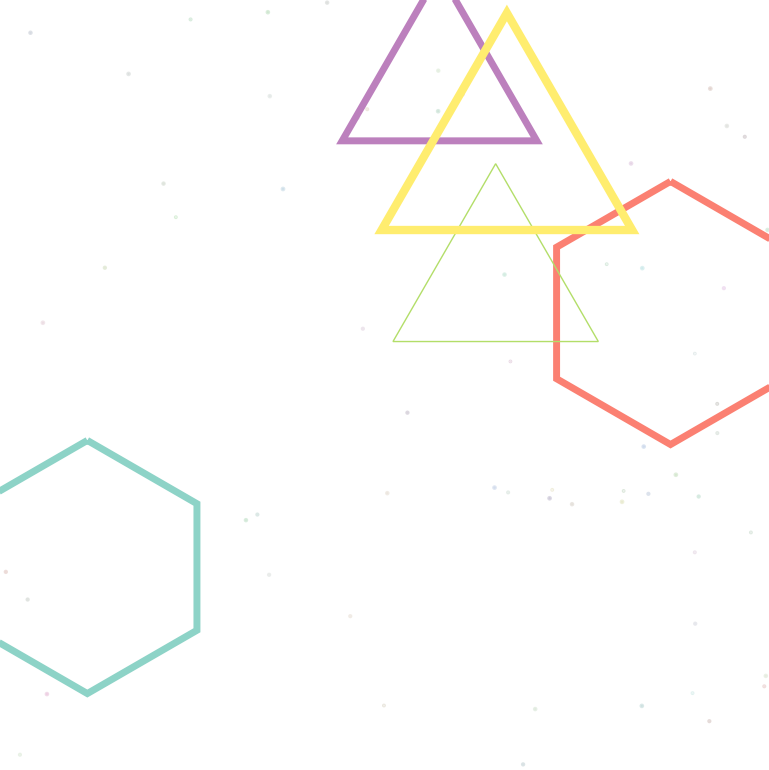[{"shape": "hexagon", "thickness": 2.5, "radius": 0.82, "center": [0.113, 0.264]}, {"shape": "hexagon", "thickness": 2.5, "radius": 0.85, "center": [0.871, 0.594]}, {"shape": "triangle", "thickness": 0.5, "radius": 0.77, "center": [0.644, 0.633]}, {"shape": "triangle", "thickness": 2.5, "radius": 0.73, "center": [0.571, 0.89]}, {"shape": "triangle", "thickness": 3, "radius": 0.94, "center": [0.658, 0.795]}]